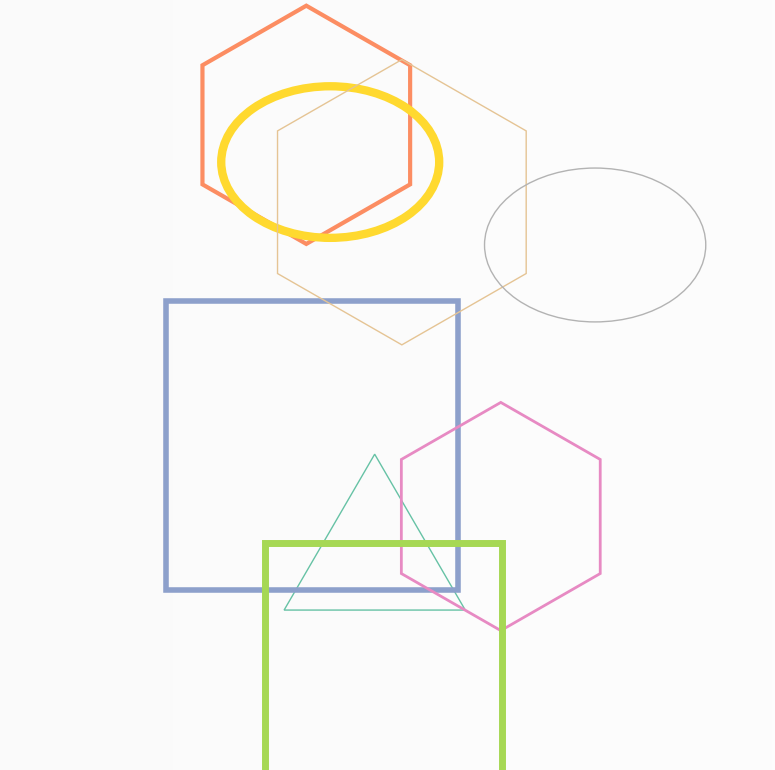[{"shape": "triangle", "thickness": 0.5, "radius": 0.67, "center": [0.483, 0.275]}, {"shape": "hexagon", "thickness": 1.5, "radius": 0.77, "center": [0.395, 0.838]}, {"shape": "square", "thickness": 2, "radius": 0.94, "center": [0.403, 0.421]}, {"shape": "hexagon", "thickness": 1, "radius": 0.74, "center": [0.646, 0.329]}, {"shape": "square", "thickness": 2.5, "radius": 0.76, "center": [0.495, 0.143]}, {"shape": "oval", "thickness": 3, "radius": 0.7, "center": [0.426, 0.79]}, {"shape": "hexagon", "thickness": 0.5, "radius": 0.93, "center": [0.519, 0.737]}, {"shape": "oval", "thickness": 0.5, "radius": 0.71, "center": [0.768, 0.682]}]